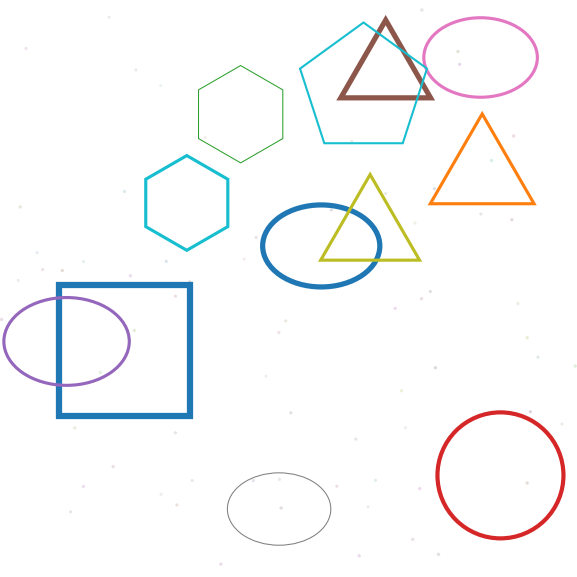[{"shape": "square", "thickness": 3, "radius": 0.57, "center": [0.215, 0.392]}, {"shape": "oval", "thickness": 2.5, "radius": 0.51, "center": [0.556, 0.573]}, {"shape": "triangle", "thickness": 1.5, "radius": 0.52, "center": [0.835, 0.698]}, {"shape": "hexagon", "thickness": 0.5, "radius": 0.42, "center": [0.417, 0.801]}, {"shape": "circle", "thickness": 2, "radius": 0.55, "center": [0.867, 0.176]}, {"shape": "oval", "thickness": 1.5, "radius": 0.54, "center": [0.115, 0.408]}, {"shape": "triangle", "thickness": 2.5, "radius": 0.45, "center": [0.668, 0.875]}, {"shape": "oval", "thickness": 1.5, "radius": 0.49, "center": [0.832, 0.9]}, {"shape": "oval", "thickness": 0.5, "radius": 0.45, "center": [0.483, 0.118]}, {"shape": "triangle", "thickness": 1.5, "radius": 0.49, "center": [0.641, 0.598]}, {"shape": "pentagon", "thickness": 1, "radius": 0.58, "center": [0.629, 0.845]}, {"shape": "hexagon", "thickness": 1.5, "radius": 0.41, "center": [0.323, 0.648]}]